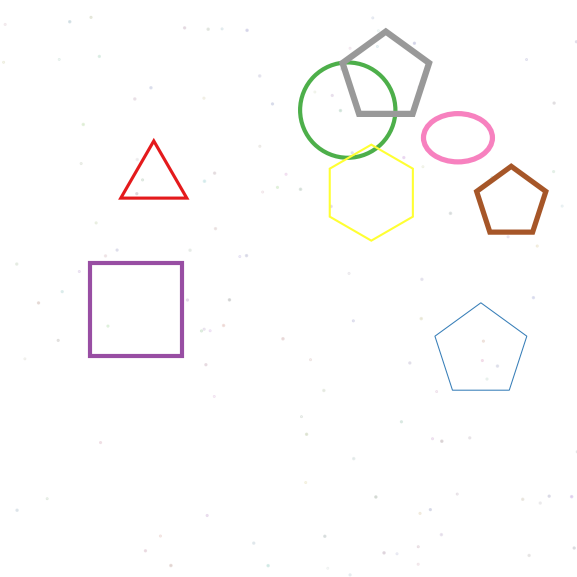[{"shape": "triangle", "thickness": 1.5, "radius": 0.33, "center": [0.266, 0.689]}, {"shape": "pentagon", "thickness": 0.5, "radius": 0.42, "center": [0.833, 0.391]}, {"shape": "circle", "thickness": 2, "radius": 0.41, "center": [0.602, 0.808]}, {"shape": "square", "thickness": 2, "radius": 0.4, "center": [0.235, 0.463]}, {"shape": "hexagon", "thickness": 1, "radius": 0.42, "center": [0.643, 0.666]}, {"shape": "pentagon", "thickness": 2.5, "radius": 0.31, "center": [0.885, 0.648]}, {"shape": "oval", "thickness": 2.5, "radius": 0.3, "center": [0.793, 0.761]}, {"shape": "pentagon", "thickness": 3, "radius": 0.39, "center": [0.668, 0.866]}]